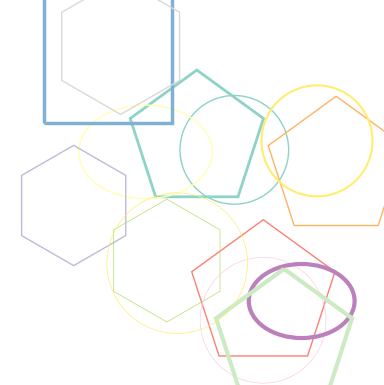[{"shape": "pentagon", "thickness": 2, "radius": 0.91, "center": [0.511, 0.636]}, {"shape": "circle", "thickness": 1, "radius": 0.71, "center": [0.609, 0.611]}, {"shape": "oval", "thickness": 1, "radius": 0.87, "center": [0.378, 0.605]}, {"shape": "hexagon", "thickness": 1, "radius": 0.78, "center": [0.191, 0.466]}, {"shape": "pentagon", "thickness": 1, "radius": 0.98, "center": [0.684, 0.234]}, {"shape": "square", "thickness": 2.5, "radius": 0.83, "center": [0.281, 0.845]}, {"shape": "pentagon", "thickness": 1, "radius": 0.93, "center": [0.873, 0.564]}, {"shape": "hexagon", "thickness": 0.5, "radius": 0.8, "center": [0.433, 0.323]}, {"shape": "circle", "thickness": 0.5, "radius": 0.82, "center": [0.683, 0.168]}, {"shape": "hexagon", "thickness": 1, "radius": 0.88, "center": [0.313, 0.88]}, {"shape": "oval", "thickness": 3, "radius": 0.69, "center": [0.784, 0.218]}, {"shape": "pentagon", "thickness": 3, "radius": 0.93, "center": [0.738, 0.116]}, {"shape": "circle", "thickness": 0.5, "radius": 0.91, "center": [0.46, 0.316]}, {"shape": "circle", "thickness": 1.5, "radius": 0.72, "center": [0.823, 0.634]}]